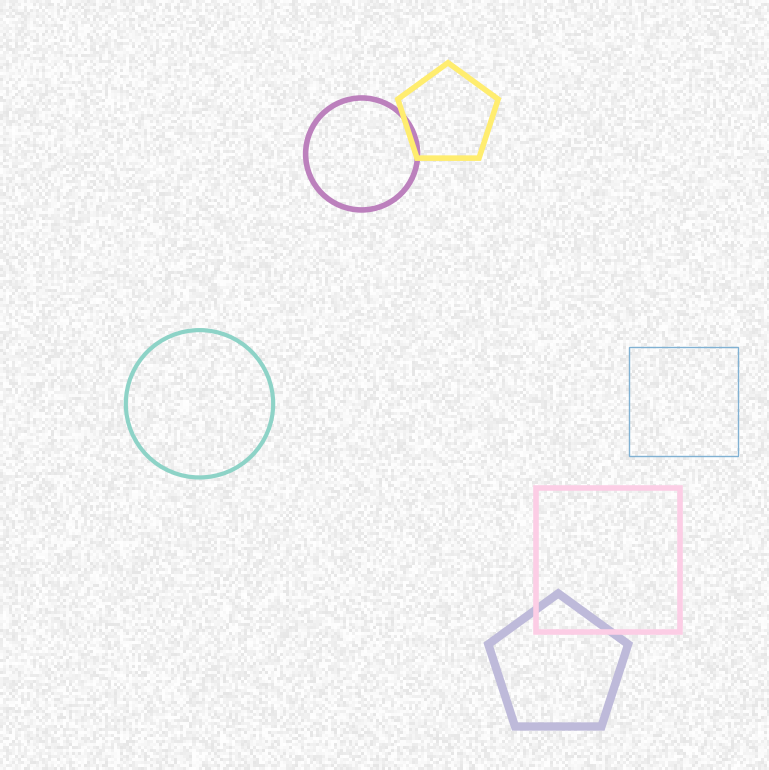[{"shape": "circle", "thickness": 1.5, "radius": 0.48, "center": [0.259, 0.476]}, {"shape": "pentagon", "thickness": 3, "radius": 0.48, "center": [0.725, 0.134]}, {"shape": "square", "thickness": 0.5, "radius": 0.35, "center": [0.888, 0.479]}, {"shape": "square", "thickness": 2, "radius": 0.47, "center": [0.79, 0.273]}, {"shape": "circle", "thickness": 2, "radius": 0.36, "center": [0.47, 0.8]}, {"shape": "pentagon", "thickness": 2, "radius": 0.34, "center": [0.582, 0.85]}]